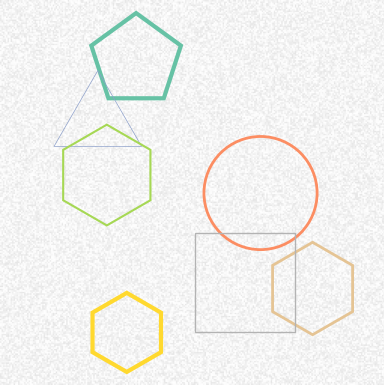[{"shape": "pentagon", "thickness": 3, "radius": 0.61, "center": [0.354, 0.844]}, {"shape": "circle", "thickness": 2, "radius": 0.73, "center": [0.677, 0.499]}, {"shape": "triangle", "thickness": 0.5, "radius": 0.66, "center": [0.254, 0.685]}, {"shape": "hexagon", "thickness": 1.5, "radius": 0.65, "center": [0.277, 0.545]}, {"shape": "hexagon", "thickness": 3, "radius": 0.51, "center": [0.329, 0.137]}, {"shape": "hexagon", "thickness": 2, "radius": 0.6, "center": [0.812, 0.251]}, {"shape": "square", "thickness": 1, "radius": 0.64, "center": [0.636, 0.267]}]